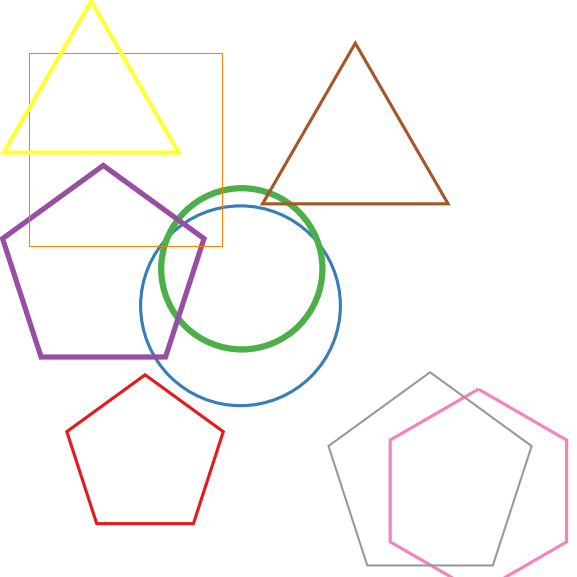[{"shape": "pentagon", "thickness": 1.5, "radius": 0.71, "center": [0.251, 0.208]}, {"shape": "circle", "thickness": 1.5, "radius": 0.86, "center": [0.416, 0.47]}, {"shape": "circle", "thickness": 3, "radius": 0.7, "center": [0.419, 0.534]}, {"shape": "pentagon", "thickness": 2.5, "radius": 0.92, "center": [0.179, 0.529]}, {"shape": "square", "thickness": 0.5, "radius": 0.84, "center": [0.217, 0.741]}, {"shape": "triangle", "thickness": 2, "radius": 0.87, "center": [0.158, 0.822]}, {"shape": "triangle", "thickness": 1.5, "radius": 0.93, "center": [0.615, 0.739]}, {"shape": "hexagon", "thickness": 1.5, "radius": 0.88, "center": [0.828, 0.149]}, {"shape": "pentagon", "thickness": 1, "radius": 0.92, "center": [0.745, 0.17]}]